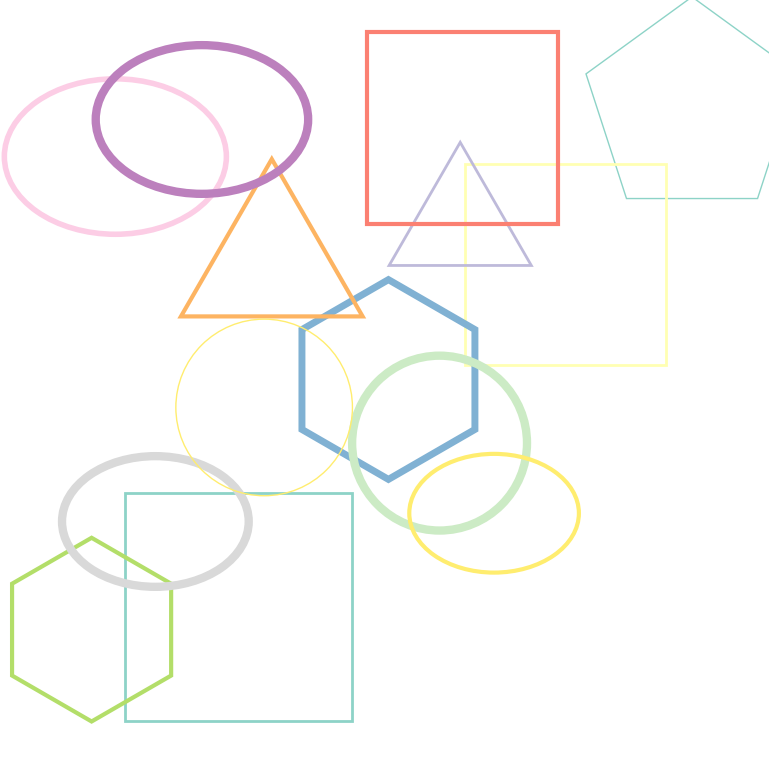[{"shape": "square", "thickness": 1, "radius": 0.74, "center": [0.31, 0.211]}, {"shape": "pentagon", "thickness": 0.5, "radius": 0.72, "center": [0.899, 0.859]}, {"shape": "square", "thickness": 1, "radius": 0.65, "center": [0.734, 0.657]}, {"shape": "triangle", "thickness": 1, "radius": 0.53, "center": [0.598, 0.709]}, {"shape": "square", "thickness": 1.5, "radius": 0.62, "center": [0.601, 0.834]}, {"shape": "hexagon", "thickness": 2.5, "radius": 0.65, "center": [0.504, 0.507]}, {"shape": "triangle", "thickness": 1.5, "radius": 0.68, "center": [0.353, 0.657]}, {"shape": "hexagon", "thickness": 1.5, "radius": 0.6, "center": [0.119, 0.182]}, {"shape": "oval", "thickness": 2, "radius": 0.72, "center": [0.15, 0.797]}, {"shape": "oval", "thickness": 3, "radius": 0.61, "center": [0.202, 0.323]}, {"shape": "oval", "thickness": 3, "radius": 0.69, "center": [0.262, 0.845]}, {"shape": "circle", "thickness": 3, "radius": 0.57, "center": [0.571, 0.425]}, {"shape": "circle", "thickness": 0.5, "radius": 0.57, "center": [0.343, 0.471]}, {"shape": "oval", "thickness": 1.5, "radius": 0.55, "center": [0.642, 0.333]}]